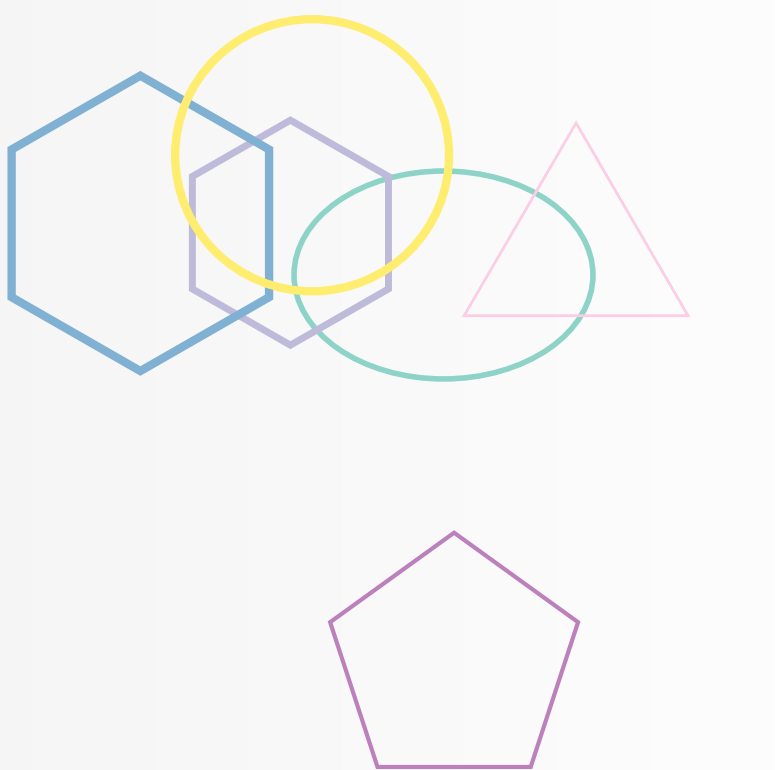[{"shape": "oval", "thickness": 2, "radius": 0.96, "center": [0.572, 0.643]}, {"shape": "hexagon", "thickness": 2.5, "radius": 0.73, "center": [0.375, 0.698]}, {"shape": "hexagon", "thickness": 3, "radius": 0.96, "center": [0.181, 0.71]}, {"shape": "triangle", "thickness": 1, "radius": 0.83, "center": [0.743, 0.673]}, {"shape": "pentagon", "thickness": 1.5, "radius": 0.84, "center": [0.586, 0.14]}, {"shape": "circle", "thickness": 3, "radius": 0.88, "center": [0.403, 0.798]}]